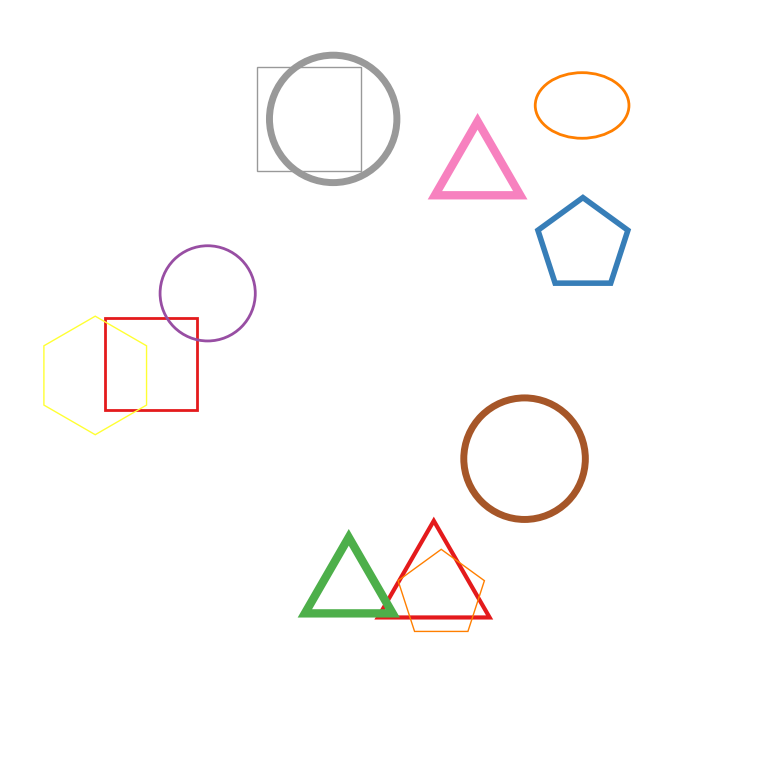[{"shape": "square", "thickness": 1, "radius": 0.3, "center": [0.196, 0.528]}, {"shape": "triangle", "thickness": 1.5, "radius": 0.42, "center": [0.563, 0.24]}, {"shape": "pentagon", "thickness": 2, "radius": 0.31, "center": [0.757, 0.682]}, {"shape": "triangle", "thickness": 3, "radius": 0.33, "center": [0.453, 0.236]}, {"shape": "circle", "thickness": 1, "radius": 0.31, "center": [0.27, 0.619]}, {"shape": "oval", "thickness": 1, "radius": 0.3, "center": [0.756, 0.863]}, {"shape": "pentagon", "thickness": 0.5, "radius": 0.29, "center": [0.573, 0.228]}, {"shape": "hexagon", "thickness": 0.5, "radius": 0.38, "center": [0.124, 0.512]}, {"shape": "circle", "thickness": 2.5, "radius": 0.39, "center": [0.681, 0.404]}, {"shape": "triangle", "thickness": 3, "radius": 0.32, "center": [0.62, 0.778]}, {"shape": "circle", "thickness": 2.5, "radius": 0.41, "center": [0.433, 0.846]}, {"shape": "square", "thickness": 0.5, "radius": 0.34, "center": [0.401, 0.846]}]